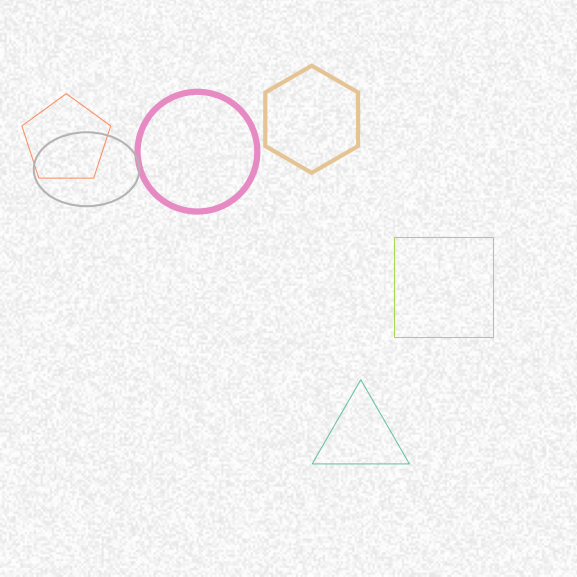[{"shape": "triangle", "thickness": 0.5, "radius": 0.49, "center": [0.625, 0.244]}, {"shape": "pentagon", "thickness": 0.5, "radius": 0.4, "center": [0.115, 0.756]}, {"shape": "circle", "thickness": 3, "radius": 0.52, "center": [0.342, 0.737]}, {"shape": "square", "thickness": 0.5, "radius": 0.43, "center": [0.768, 0.502]}, {"shape": "hexagon", "thickness": 2, "radius": 0.46, "center": [0.54, 0.793]}, {"shape": "oval", "thickness": 1, "radius": 0.46, "center": [0.15, 0.706]}]